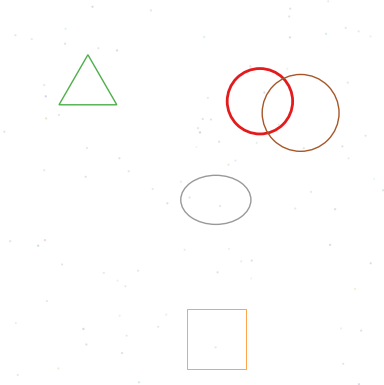[{"shape": "circle", "thickness": 2, "radius": 0.42, "center": [0.675, 0.737]}, {"shape": "triangle", "thickness": 1, "radius": 0.43, "center": [0.228, 0.771]}, {"shape": "square", "thickness": 0.5, "radius": 0.39, "center": [0.562, 0.12]}, {"shape": "circle", "thickness": 1, "radius": 0.5, "center": [0.781, 0.707]}, {"shape": "oval", "thickness": 1, "radius": 0.46, "center": [0.561, 0.481]}]